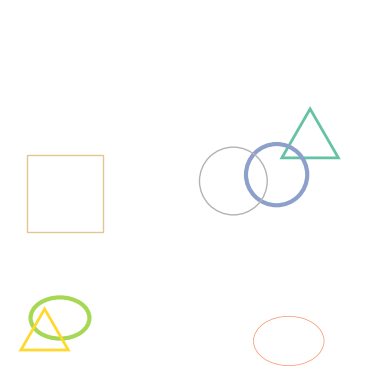[{"shape": "triangle", "thickness": 2, "radius": 0.42, "center": [0.806, 0.632]}, {"shape": "oval", "thickness": 0.5, "radius": 0.46, "center": [0.75, 0.114]}, {"shape": "circle", "thickness": 3, "radius": 0.4, "center": [0.718, 0.546]}, {"shape": "oval", "thickness": 3, "radius": 0.38, "center": [0.156, 0.174]}, {"shape": "triangle", "thickness": 2, "radius": 0.35, "center": [0.116, 0.126]}, {"shape": "square", "thickness": 1, "radius": 0.5, "center": [0.168, 0.498]}, {"shape": "circle", "thickness": 1, "radius": 0.44, "center": [0.606, 0.53]}]